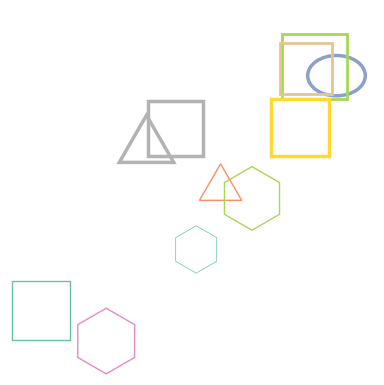[{"shape": "square", "thickness": 1, "radius": 0.38, "center": [0.106, 0.193]}, {"shape": "hexagon", "thickness": 0.5, "radius": 0.31, "center": [0.51, 0.352]}, {"shape": "triangle", "thickness": 1, "radius": 0.32, "center": [0.573, 0.511]}, {"shape": "oval", "thickness": 2.5, "radius": 0.37, "center": [0.874, 0.804]}, {"shape": "hexagon", "thickness": 1, "radius": 0.43, "center": [0.276, 0.114]}, {"shape": "hexagon", "thickness": 1, "radius": 0.41, "center": [0.654, 0.485]}, {"shape": "square", "thickness": 2, "radius": 0.42, "center": [0.817, 0.827]}, {"shape": "square", "thickness": 2.5, "radius": 0.37, "center": [0.779, 0.669]}, {"shape": "square", "thickness": 2, "radius": 0.34, "center": [0.795, 0.822]}, {"shape": "triangle", "thickness": 2.5, "radius": 0.41, "center": [0.381, 0.619]}, {"shape": "square", "thickness": 2.5, "radius": 0.36, "center": [0.455, 0.666]}]